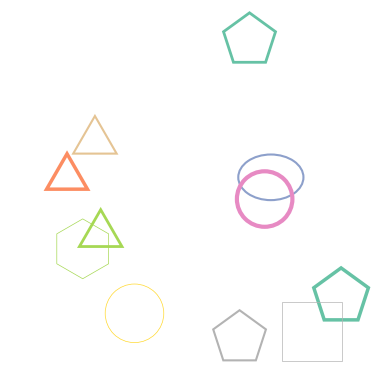[{"shape": "pentagon", "thickness": 2.5, "radius": 0.37, "center": [0.886, 0.229]}, {"shape": "pentagon", "thickness": 2, "radius": 0.36, "center": [0.648, 0.896]}, {"shape": "triangle", "thickness": 2.5, "radius": 0.31, "center": [0.174, 0.539]}, {"shape": "oval", "thickness": 1.5, "radius": 0.42, "center": [0.704, 0.539]}, {"shape": "circle", "thickness": 3, "radius": 0.36, "center": [0.687, 0.483]}, {"shape": "hexagon", "thickness": 0.5, "radius": 0.39, "center": [0.215, 0.354]}, {"shape": "triangle", "thickness": 2, "radius": 0.32, "center": [0.262, 0.392]}, {"shape": "circle", "thickness": 0.5, "radius": 0.38, "center": [0.349, 0.186]}, {"shape": "triangle", "thickness": 1.5, "radius": 0.33, "center": [0.247, 0.634]}, {"shape": "pentagon", "thickness": 1.5, "radius": 0.36, "center": [0.622, 0.122]}, {"shape": "square", "thickness": 0.5, "radius": 0.39, "center": [0.81, 0.139]}]